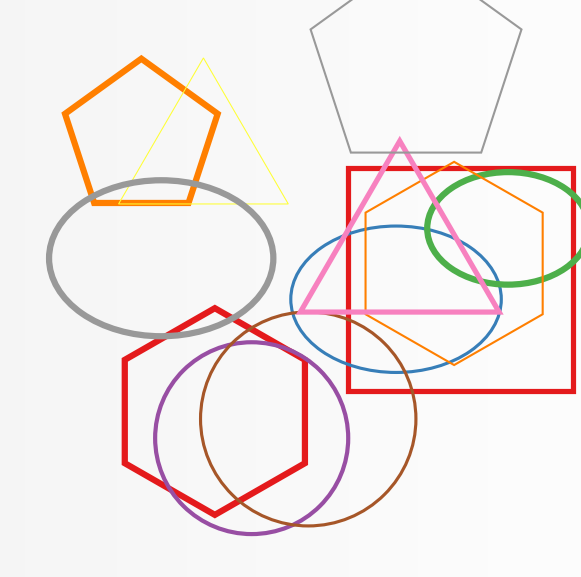[{"shape": "hexagon", "thickness": 3, "radius": 0.89, "center": [0.37, 0.287]}, {"shape": "square", "thickness": 2.5, "radius": 0.97, "center": [0.792, 0.516]}, {"shape": "oval", "thickness": 1.5, "radius": 0.91, "center": [0.681, 0.481]}, {"shape": "oval", "thickness": 3, "radius": 0.7, "center": [0.874, 0.604]}, {"shape": "circle", "thickness": 2, "radius": 0.83, "center": [0.433, 0.24]}, {"shape": "hexagon", "thickness": 1, "radius": 0.88, "center": [0.781, 0.543]}, {"shape": "pentagon", "thickness": 3, "radius": 0.69, "center": [0.243, 0.759]}, {"shape": "triangle", "thickness": 0.5, "radius": 0.84, "center": [0.35, 0.73]}, {"shape": "circle", "thickness": 1.5, "radius": 0.93, "center": [0.53, 0.274]}, {"shape": "triangle", "thickness": 2.5, "radius": 0.99, "center": [0.688, 0.557]}, {"shape": "pentagon", "thickness": 1, "radius": 0.95, "center": [0.716, 0.889]}, {"shape": "oval", "thickness": 3, "radius": 0.96, "center": [0.277, 0.552]}]